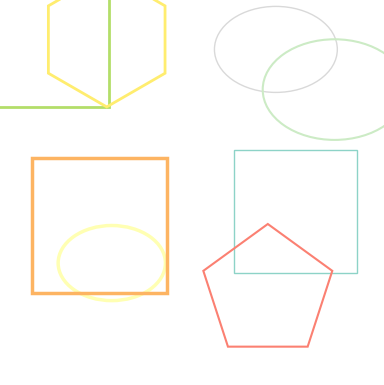[{"shape": "square", "thickness": 1, "radius": 0.8, "center": [0.767, 0.451]}, {"shape": "oval", "thickness": 2.5, "radius": 0.7, "center": [0.29, 0.317]}, {"shape": "pentagon", "thickness": 1.5, "radius": 0.88, "center": [0.696, 0.242]}, {"shape": "square", "thickness": 2.5, "radius": 0.87, "center": [0.258, 0.414]}, {"shape": "square", "thickness": 2, "radius": 0.86, "center": [0.111, 0.895]}, {"shape": "oval", "thickness": 1, "radius": 0.8, "center": [0.717, 0.872]}, {"shape": "oval", "thickness": 1.5, "radius": 0.93, "center": [0.869, 0.767]}, {"shape": "hexagon", "thickness": 2, "radius": 0.87, "center": [0.277, 0.897]}]